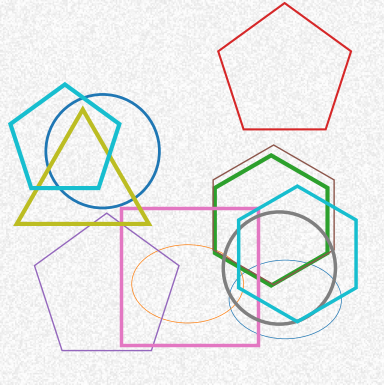[{"shape": "oval", "thickness": 0.5, "radius": 0.73, "center": [0.741, 0.222]}, {"shape": "circle", "thickness": 2, "radius": 0.74, "center": [0.267, 0.607]}, {"shape": "oval", "thickness": 0.5, "radius": 0.73, "center": [0.487, 0.263]}, {"shape": "hexagon", "thickness": 3, "radius": 0.85, "center": [0.704, 0.427]}, {"shape": "pentagon", "thickness": 1.5, "radius": 0.91, "center": [0.739, 0.811]}, {"shape": "pentagon", "thickness": 1, "radius": 0.99, "center": [0.277, 0.249]}, {"shape": "hexagon", "thickness": 1, "radius": 0.91, "center": [0.711, 0.442]}, {"shape": "square", "thickness": 2.5, "radius": 0.89, "center": [0.492, 0.283]}, {"shape": "circle", "thickness": 2.5, "radius": 0.73, "center": [0.726, 0.304]}, {"shape": "triangle", "thickness": 3, "radius": 0.99, "center": [0.215, 0.517]}, {"shape": "pentagon", "thickness": 3, "radius": 0.74, "center": [0.169, 0.632]}, {"shape": "hexagon", "thickness": 2.5, "radius": 0.88, "center": [0.772, 0.34]}]